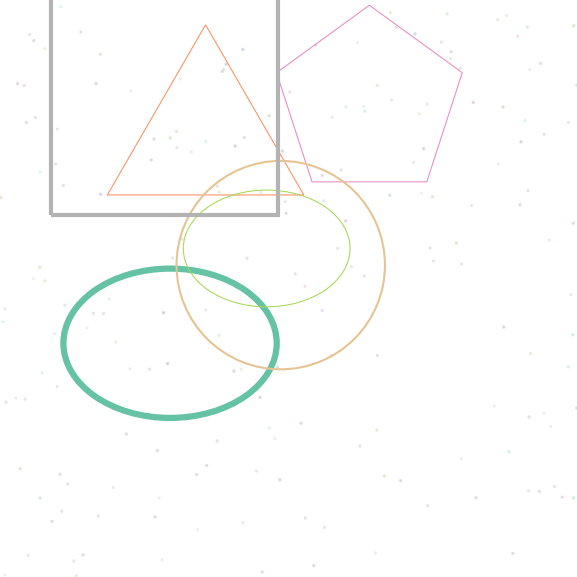[{"shape": "oval", "thickness": 3, "radius": 0.92, "center": [0.294, 0.405]}, {"shape": "triangle", "thickness": 0.5, "radius": 0.98, "center": [0.356, 0.76]}, {"shape": "pentagon", "thickness": 0.5, "radius": 0.85, "center": [0.64, 0.821]}, {"shape": "oval", "thickness": 0.5, "radius": 0.72, "center": [0.462, 0.569]}, {"shape": "circle", "thickness": 1, "radius": 0.9, "center": [0.486, 0.54]}, {"shape": "square", "thickness": 2, "radius": 0.98, "center": [0.285, 0.823]}]